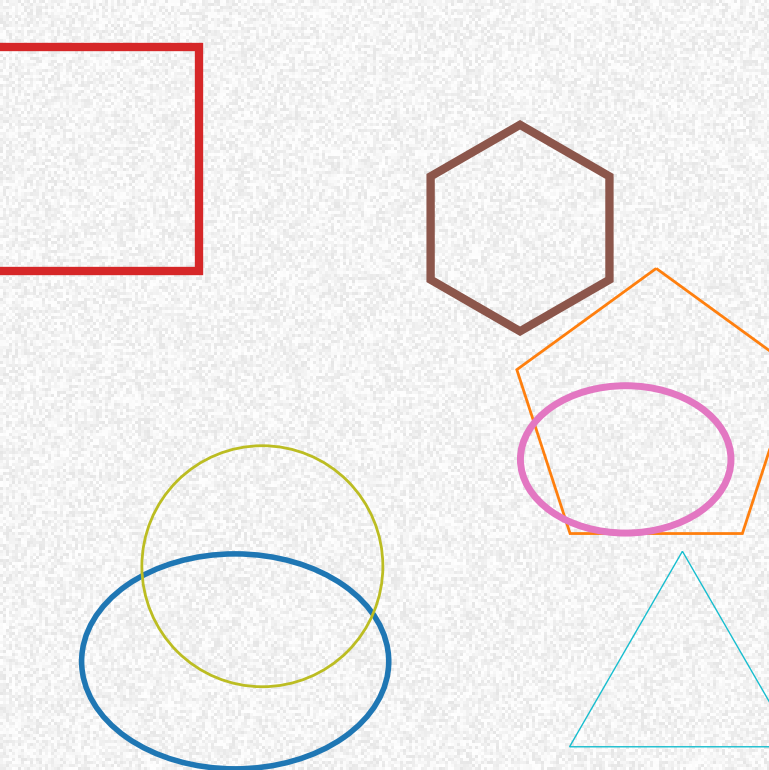[{"shape": "oval", "thickness": 2, "radius": 1.0, "center": [0.305, 0.141]}, {"shape": "pentagon", "thickness": 1, "radius": 0.95, "center": [0.852, 0.461]}, {"shape": "square", "thickness": 3, "radius": 0.73, "center": [0.112, 0.794]}, {"shape": "hexagon", "thickness": 3, "radius": 0.67, "center": [0.675, 0.704]}, {"shape": "oval", "thickness": 2.5, "radius": 0.68, "center": [0.813, 0.403]}, {"shape": "circle", "thickness": 1, "radius": 0.78, "center": [0.341, 0.265]}, {"shape": "triangle", "thickness": 0.5, "radius": 0.85, "center": [0.886, 0.115]}]